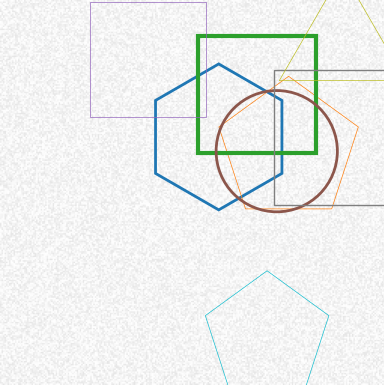[{"shape": "hexagon", "thickness": 2, "radius": 0.95, "center": [0.568, 0.644]}, {"shape": "pentagon", "thickness": 0.5, "radius": 0.95, "center": [0.75, 0.611]}, {"shape": "square", "thickness": 3, "radius": 0.76, "center": [0.667, 0.755]}, {"shape": "square", "thickness": 0.5, "radius": 0.75, "center": [0.384, 0.846]}, {"shape": "circle", "thickness": 2, "radius": 0.79, "center": [0.719, 0.607]}, {"shape": "square", "thickness": 1, "radius": 0.88, "center": [0.887, 0.643]}, {"shape": "triangle", "thickness": 0.5, "radius": 0.95, "center": [0.889, 0.885]}, {"shape": "pentagon", "thickness": 0.5, "radius": 0.84, "center": [0.694, 0.128]}]